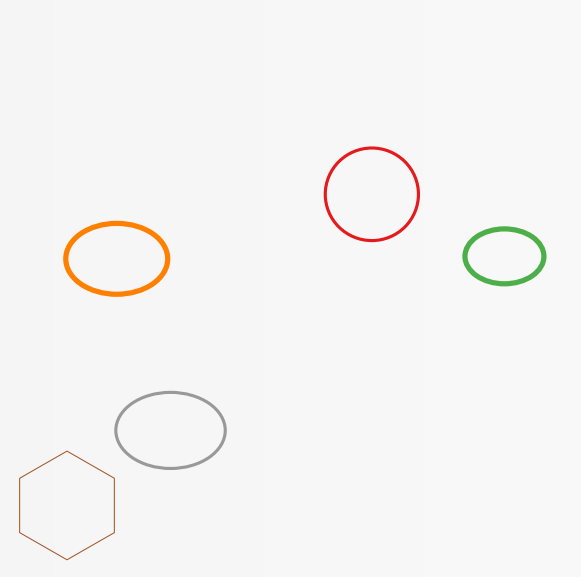[{"shape": "circle", "thickness": 1.5, "radius": 0.4, "center": [0.64, 0.663]}, {"shape": "oval", "thickness": 2.5, "radius": 0.34, "center": [0.868, 0.555]}, {"shape": "oval", "thickness": 2.5, "radius": 0.44, "center": [0.201, 0.551]}, {"shape": "hexagon", "thickness": 0.5, "radius": 0.47, "center": [0.115, 0.124]}, {"shape": "oval", "thickness": 1.5, "radius": 0.47, "center": [0.293, 0.254]}]